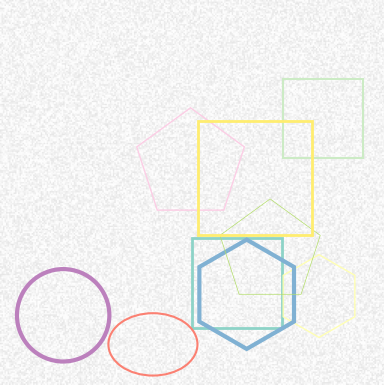[{"shape": "square", "thickness": 2, "radius": 0.58, "center": [0.615, 0.265]}, {"shape": "hexagon", "thickness": 1, "radius": 0.54, "center": [0.829, 0.231]}, {"shape": "oval", "thickness": 1.5, "radius": 0.58, "center": [0.397, 0.106]}, {"shape": "hexagon", "thickness": 3, "radius": 0.71, "center": [0.641, 0.236]}, {"shape": "pentagon", "thickness": 0.5, "radius": 0.68, "center": [0.702, 0.346]}, {"shape": "pentagon", "thickness": 1, "radius": 0.73, "center": [0.495, 0.573]}, {"shape": "circle", "thickness": 3, "radius": 0.6, "center": [0.164, 0.181]}, {"shape": "square", "thickness": 1.5, "radius": 0.52, "center": [0.839, 0.692]}, {"shape": "square", "thickness": 2, "radius": 0.74, "center": [0.662, 0.539]}]